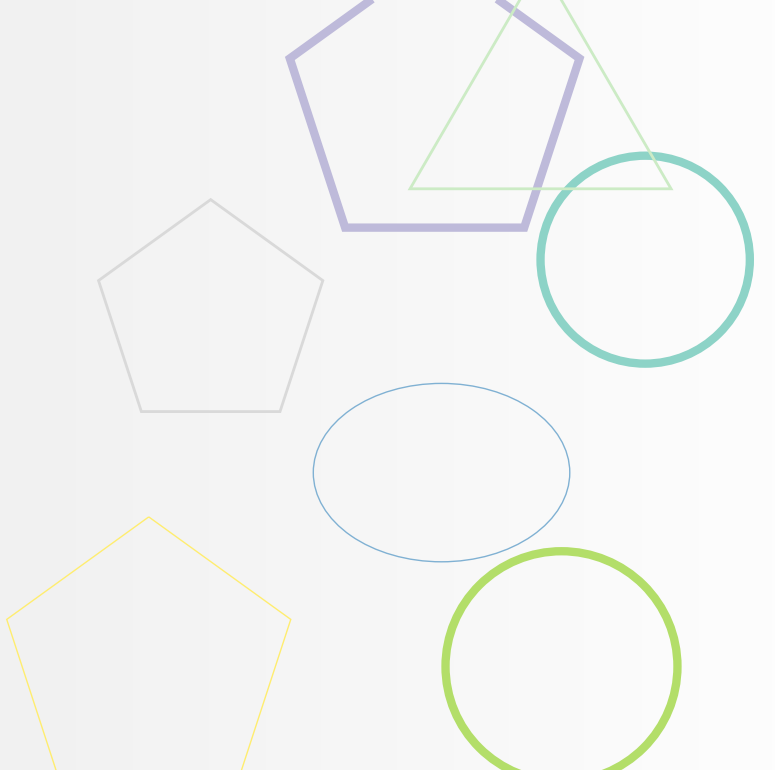[{"shape": "circle", "thickness": 3, "radius": 0.68, "center": [0.832, 0.663]}, {"shape": "pentagon", "thickness": 3, "radius": 0.98, "center": [0.561, 0.863]}, {"shape": "oval", "thickness": 0.5, "radius": 0.83, "center": [0.57, 0.386]}, {"shape": "circle", "thickness": 3, "radius": 0.75, "center": [0.725, 0.134]}, {"shape": "pentagon", "thickness": 1, "radius": 0.76, "center": [0.272, 0.589]}, {"shape": "triangle", "thickness": 1, "radius": 0.97, "center": [0.697, 0.852]}, {"shape": "pentagon", "thickness": 0.5, "radius": 0.96, "center": [0.192, 0.136]}]